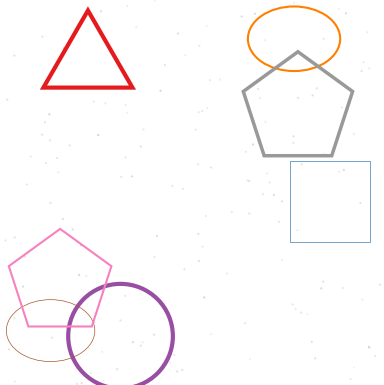[{"shape": "triangle", "thickness": 3, "radius": 0.67, "center": [0.228, 0.839]}, {"shape": "square", "thickness": 0.5, "radius": 0.52, "center": [0.857, 0.478]}, {"shape": "circle", "thickness": 3, "radius": 0.68, "center": [0.313, 0.127]}, {"shape": "oval", "thickness": 1.5, "radius": 0.6, "center": [0.764, 0.899]}, {"shape": "oval", "thickness": 0.5, "radius": 0.57, "center": [0.131, 0.141]}, {"shape": "pentagon", "thickness": 1.5, "radius": 0.7, "center": [0.156, 0.265]}, {"shape": "pentagon", "thickness": 2.5, "radius": 0.75, "center": [0.774, 0.716]}]